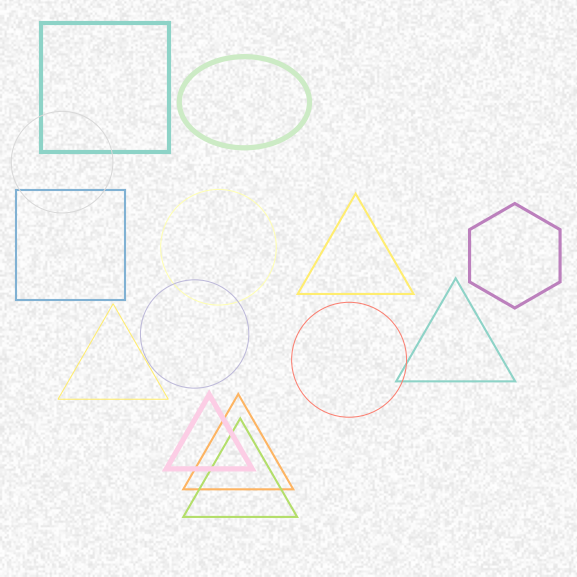[{"shape": "triangle", "thickness": 1, "radius": 0.59, "center": [0.789, 0.398]}, {"shape": "square", "thickness": 2, "radius": 0.56, "center": [0.182, 0.847]}, {"shape": "circle", "thickness": 0.5, "radius": 0.5, "center": [0.378, 0.571]}, {"shape": "circle", "thickness": 0.5, "radius": 0.47, "center": [0.337, 0.421]}, {"shape": "circle", "thickness": 0.5, "radius": 0.5, "center": [0.604, 0.376]}, {"shape": "square", "thickness": 1, "radius": 0.48, "center": [0.122, 0.575]}, {"shape": "triangle", "thickness": 1, "radius": 0.55, "center": [0.413, 0.207]}, {"shape": "triangle", "thickness": 1, "radius": 0.57, "center": [0.416, 0.161]}, {"shape": "triangle", "thickness": 2.5, "radius": 0.43, "center": [0.362, 0.23]}, {"shape": "circle", "thickness": 0.5, "radius": 0.44, "center": [0.108, 0.718]}, {"shape": "hexagon", "thickness": 1.5, "radius": 0.45, "center": [0.891, 0.556]}, {"shape": "oval", "thickness": 2.5, "radius": 0.56, "center": [0.423, 0.822]}, {"shape": "triangle", "thickness": 1, "radius": 0.58, "center": [0.616, 0.548]}, {"shape": "triangle", "thickness": 0.5, "radius": 0.55, "center": [0.196, 0.363]}]